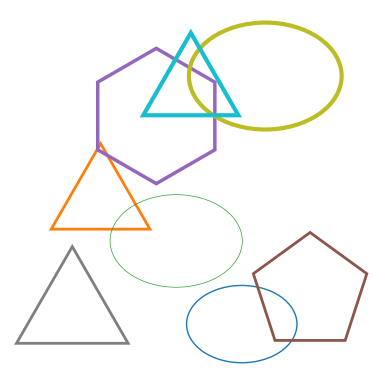[{"shape": "oval", "thickness": 1, "radius": 0.72, "center": [0.628, 0.158]}, {"shape": "triangle", "thickness": 2, "radius": 0.74, "center": [0.261, 0.479]}, {"shape": "oval", "thickness": 0.5, "radius": 0.86, "center": [0.458, 0.374]}, {"shape": "hexagon", "thickness": 2.5, "radius": 0.88, "center": [0.406, 0.699]}, {"shape": "pentagon", "thickness": 2, "radius": 0.77, "center": [0.805, 0.241]}, {"shape": "triangle", "thickness": 2, "radius": 0.84, "center": [0.188, 0.192]}, {"shape": "oval", "thickness": 3, "radius": 0.99, "center": [0.689, 0.802]}, {"shape": "triangle", "thickness": 3, "radius": 0.71, "center": [0.496, 0.772]}]